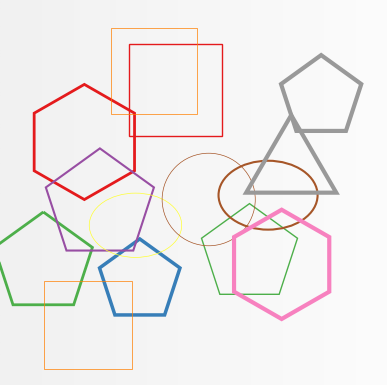[{"shape": "hexagon", "thickness": 2, "radius": 0.75, "center": [0.218, 0.631]}, {"shape": "square", "thickness": 1, "radius": 0.6, "center": [0.452, 0.766]}, {"shape": "pentagon", "thickness": 2.5, "radius": 0.55, "center": [0.361, 0.27]}, {"shape": "pentagon", "thickness": 1, "radius": 0.65, "center": [0.644, 0.341]}, {"shape": "pentagon", "thickness": 2, "radius": 0.67, "center": [0.112, 0.316]}, {"shape": "pentagon", "thickness": 1.5, "radius": 0.73, "center": [0.258, 0.468]}, {"shape": "square", "thickness": 0.5, "radius": 0.56, "center": [0.397, 0.815]}, {"shape": "square", "thickness": 0.5, "radius": 0.57, "center": [0.227, 0.156]}, {"shape": "oval", "thickness": 0.5, "radius": 0.6, "center": [0.35, 0.415]}, {"shape": "circle", "thickness": 0.5, "radius": 0.6, "center": [0.539, 0.482]}, {"shape": "oval", "thickness": 1.5, "radius": 0.64, "center": [0.692, 0.493]}, {"shape": "hexagon", "thickness": 3, "radius": 0.71, "center": [0.727, 0.313]}, {"shape": "pentagon", "thickness": 3, "radius": 0.54, "center": [0.829, 0.748]}, {"shape": "triangle", "thickness": 3, "radius": 0.67, "center": [0.752, 0.567]}]